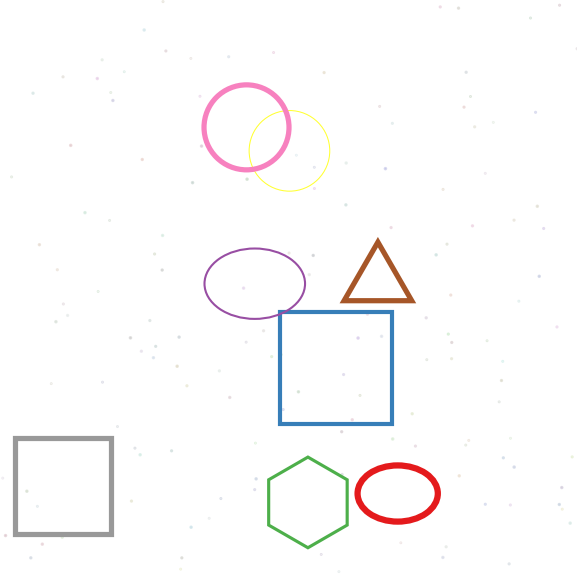[{"shape": "oval", "thickness": 3, "radius": 0.35, "center": [0.689, 0.145]}, {"shape": "square", "thickness": 2, "radius": 0.48, "center": [0.582, 0.362]}, {"shape": "hexagon", "thickness": 1.5, "radius": 0.39, "center": [0.533, 0.129]}, {"shape": "oval", "thickness": 1, "radius": 0.44, "center": [0.441, 0.508]}, {"shape": "circle", "thickness": 0.5, "radius": 0.35, "center": [0.501, 0.738]}, {"shape": "triangle", "thickness": 2.5, "radius": 0.34, "center": [0.654, 0.512]}, {"shape": "circle", "thickness": 2.5, "radius": 0.37, "center": [0.427, 0.779]}, {"shape": "square", "thickness": 2.5, "radius": 0.42, "center": [0.109, 0.157]}]